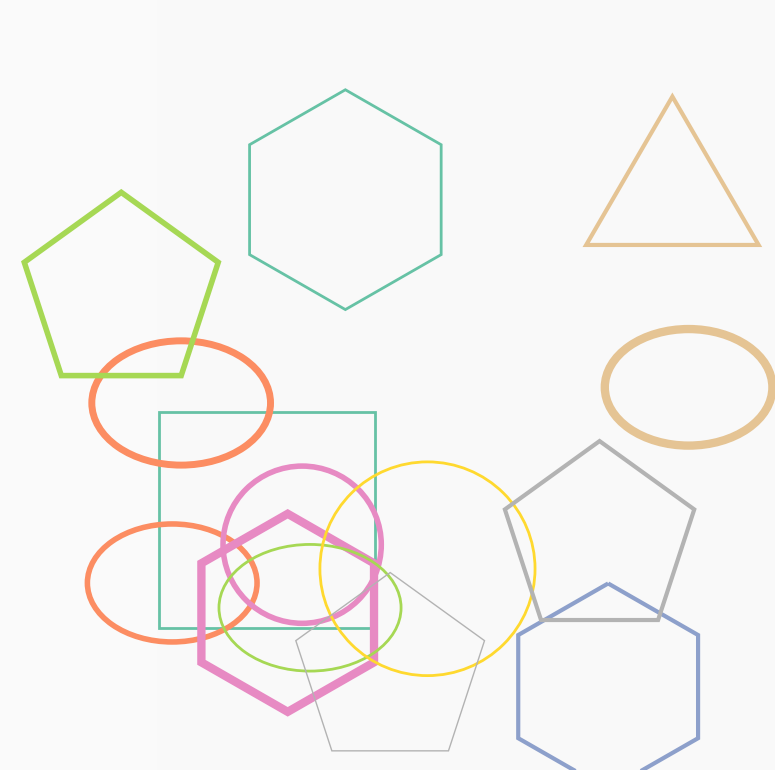[{"shape": "square", "thickness": 1, "radius": 0.7, "center": [0.345, 0.325]}, {"shape": "hexagon", "thickness": 1, "radius": 0.71, "center": [0.446, 0.741]}, {"shape": "oval", "thickness": 2.5, "radius": 0.58, "center": [0.234, 0.477]}, {"shape": "oval", "thickness": 2, "radius": 0.55, "center": [0.222, 0.243]}, {"shape": "hexagon", "thickness": 1.5, "radius": 0.67, "center": [0.785, 0.108]}, {"shape": "circle", "thickness": 2, "radius": 0.51, "center": [0.39, 0.293]}, {"shape": "hexagon", "thickness": 3, "radius": 0.64, "center": [0.371, 0.204]}, {"shape": "pentagon", "thickness": 2, "radius": 0.66, "center": [0.156, 0.619]}, {"shape": "oval", "thickness": 1, "radius": 0.59, "center": [0.4, 0.211]}, {"shape": "circle", "thickness": 1, "radius": 0.69, "center": [0.552, 0.261]}, {"shape": "oval", "thickness": 3, "radius": 0.54, "center": [0.889, 0.497]}, {"shape": "triangle", "thickness": 1.5, "radius": 0.64, "center": [0.868, 0.746]}, {"shape": "pentagon", "thickness": 0.5, "radius": 0.64, "center": [0.503, 0.128]}, {"shape": "pentagon", "thickness": 1.5, "radius": 0.64, "center": [0.774, 0.299]}]